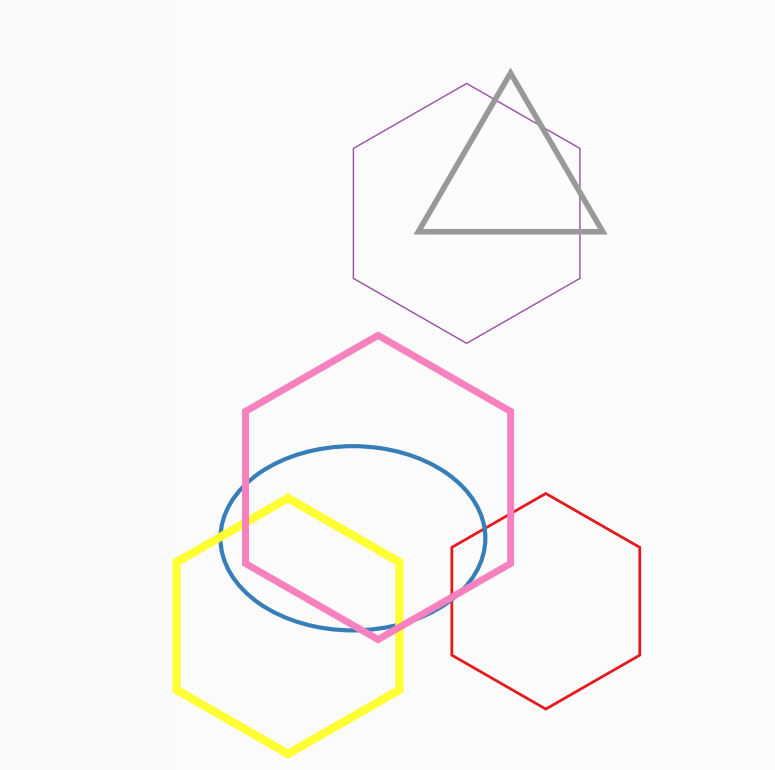[{"shape": "hexagon", "thickness": 1, "radius": 0.7, "center": [0.704, 0.219]}, {"shape": "oval", "thickness": 1.5, "radius": 0.85, "center": [0.455, 0.301]}, {"shape": "hexagon", "thickness": 0.5, "radius": 0.84, "center": [0.602, 0.723]}, {"shape": "hexagon", "thickness": 3, "radius": 0.83, "center": [0.372, 0.187]}, {"shape": "hexagon", "thickness": 2.5, "radius": 0.99, "center": [0.488, 0.367]}, {"shape": "triangle", "thickness": 2, "radius": 0.69, "center": [0.659, 0.768]}]